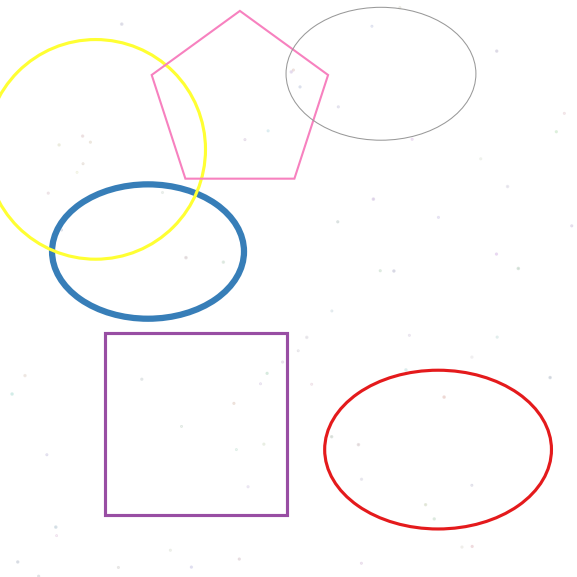[{"shape": "oval", "thickness": 1.5, "radius": 0.98, "center": [0.759, 0.221]}, {"shape": "oval", "thickness": 3, "radius": 0.83, "center": [0.256, 0.564]}, {"shape": "square", "thickness": 1.5, "radius": 0.79, "center": [0.339, 0.265]}, {"shape": "circle", "thickness": 1.5, "radius": 0.95, "center": [0.166, 0.74]}, {"shape": "pentagon", "thickness": 1, "radius": 0.8, "center": [0.415, 0.82]}, {"shape": "oval", "thickness": 0.5, "radius": 0.82, "center": [0.66, 0.871]}]